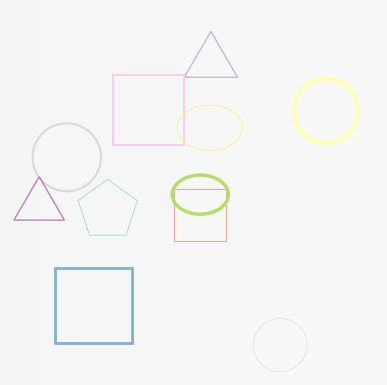[{"shape": "pentagon", "thickness": 0.5, "radius": 0.4, "center": [0.278, 0.454]}, {"shape": "circle", "thickness": 3, "radius": 0.42, "center": [0.841, 0.712]}, {"shape": "triangle", "thickness": 1, "radius": 0.4, "center": [0.544, 0.839]}, {"shape": "square", "thickness": 0.5, "radius": 0.34, "center": [0.517, 0.442]}, {"shape": "square", "thickness": 2, "radius": 0.49, "center": [0.241, 0.207]}, {"shape": "oval", "thickness": 2.5, "radius": 0.36, "center": [0.517, 0.494]}, {"shape": "square", "thickness": 1.5, "radius": 0.46, "center": [0.383, 0.715]}, {"shape": "circle", "thickness": 1.5, "radius": 0.44, "center": [0.172, 0.591]}, {"shape": "triangle", "thickness": 1, "radius": 0.38, "center": [0.101, 0.466]}, {"shape": "circle", "thickness": 0.5, "radius": 0.35, "center": [0.723, 0.104]}, {"shape": "oval", "thickness": 0.5, "radius": 0.42, "center": [0.542, 0.668]}]